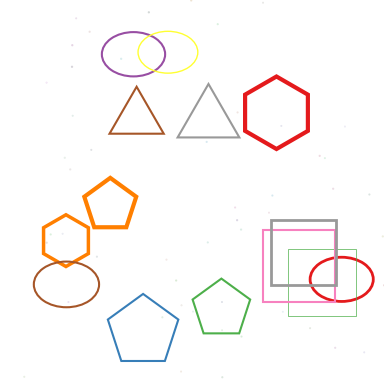[{"shape": "oval", "thickness": 2, "radius": 0.41, "center": [0.888, 0.274]}, {"shape": "hexagon", "thickness": 3, "radius": 0.47, "center": [0.718, 0.707]}, {"shape": "pentagon", "thickness": 1.5, "radius": 0.48, "center": [0.372, 0.14]}, {"shape": "pentagon", "thickness": 1.5, "radius": 0.39, "center": [0.575, 0.198]}, {"shape": "square", "thickness": 0.5, "radius": 0.44, "center": [0.836, 0.265]}, {"shape": "oval", "thickness": 1.5, "radius": 0.41, "center": [0.347, 0.859]}, {"shape": "hexagon", "thickness": 2.5, "radius": 0.34, "center": [0.171, 0.375]}, {"shape": "pentagon", "thickness": 3, "radius": 0.35, "center": [0.286, 0.467]}, {"shape": "oval", "thickness": 1, "radius": 0.39, "center": [0.436, 0.864]}, {"shape": "triangle", "thickness": 1.5, "radius": 0.41, "center": [0.355, 0.693]}, {"shape": "oval", "thickness": 1.5, "radius": 0.42, "center": [0.173, 0.261]}, {"shape": "square", "thickness": 1.5, "radius": 0.47, "center": [0.777, 0.308]}, {"shape": "triangle", "thickness": 1.5, "radius": 0.46, "center": [0.542, 0.689]}, {"shape": "square", "thickness": 2, "radius": 0.42, "center": [0.788, 0.344]}]